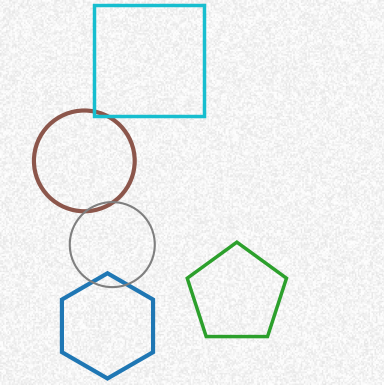[{"shape": "hexagon", "thickness": 3, "radius": 0.68, "center": [0.279, 0.154]}, {"shape": "pentagon", "thickness": 2.5, "radius": 0.68, "center": [0.615, 0.235]}, {"shape": "circle", "thickness": 3, "radius": 0.65, "center": [0.219, 0.582]}, {"shape": "circle", "thickness": 1.5, "radius": 0.55, "center": [0.292, 0.365]}, {"shape": "square", "thickness": 2.5, "radius": 0.72, "center": [0.387, 0.843]}]